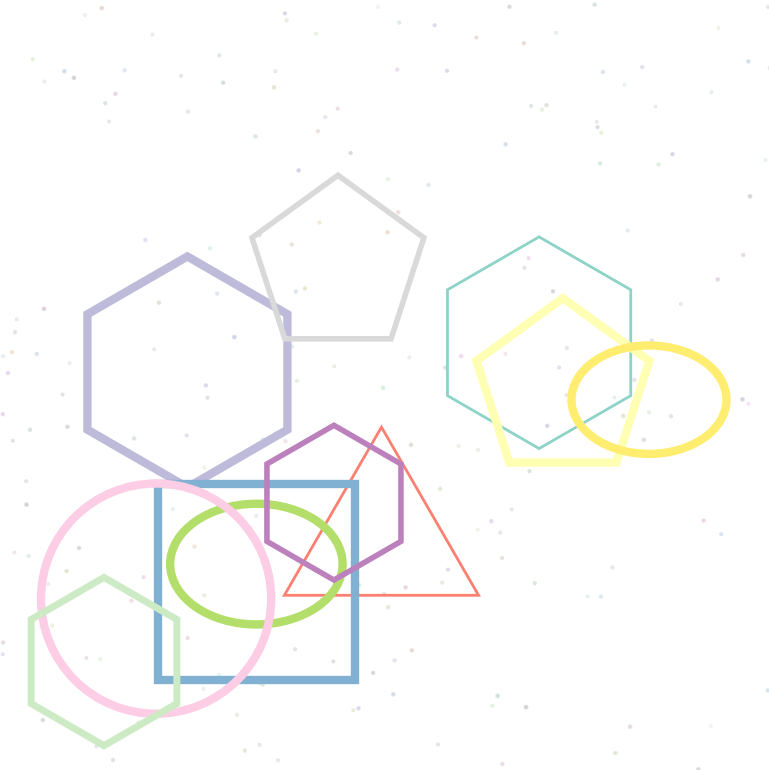[{"shape": "hexagon", "thickness": 1, "radius": 0.69, "center": [0.7, 0.555]}, {"shape": "pentagon", "thickness": 3, "radius": 0.59, "center": [0.731, 0.495]}, {"shape": "hexagon", "thickness": 3, "radius": 0.75, "center": [0.243, 0.517]}, {"shape": "triangle", "thickness": 1, "radius": 0.73, "center": [0.495, 0.3]}, {"shape": "square", "thickness": 3, "radius": 0.64, "center": [0.333, 0.244]}, {"shape": "oval", "thickness": 3, "radius": 0.56, "center": [0.333, 0.267]}, {"shape": "circle", "thickness": 3, "radius": 0.75, "center": [0.203, 0.223]}, {"shape": "pentagon", "thickness": 2, "radius": 0.59, "center": [0.439, 0.655]}, {"shape": "hexagon", "thickness": 2, "radius": 0.5, "center": [0.434, 0.347]}, {"shape": "hexagon", "thickness": 2.5, "radius": 0.55, "center": [0.135, 0.141]}, {"shape": "oval", "thickness": 3, "radius": 0.5, "center": [0.843, 0.481]}]